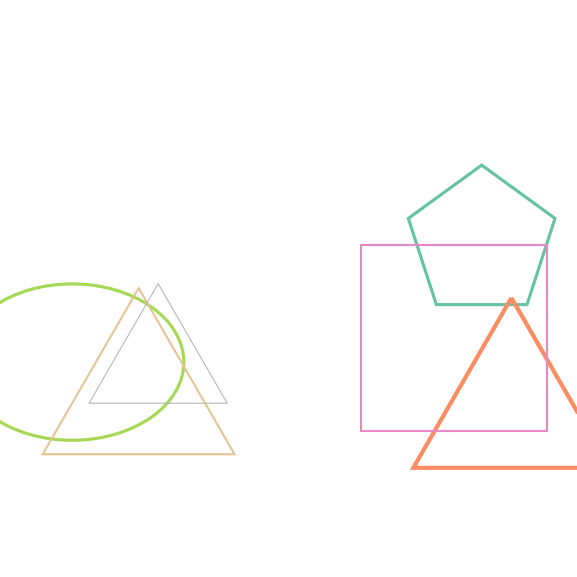[{"shape": "pentagon", "thickness": 1.5, "radius": 0.67, "center": [0.834, 0.58]}, {"shape": "triangle", "thickness": 2, "radius": 0.98, "center": [0.886, 0.287]}, {"shape": "square", "thickness": 1, "radius": 0.81, "center": [0.787, 0.415]}, {"shape": "oval", "thickness": 1.5, "radius": 0.97, "center": [0.125, 0.372]}, {"shape": "triangle", "thickness": 1, "radius": 0.96, "center": [0.24, 0.308]}, {"shape": "triangle", "thickness": 0.5, "radius": 0.69, "center": [0.274, 0.37]}]